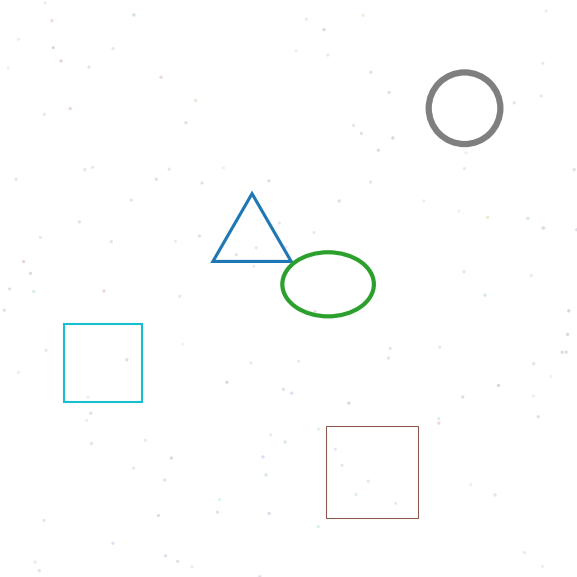[{"shape": "triangle", "thickness": 1.5, "radius": 0.39, "center": [0.436, 0.586]}, {"shape": "oval", "thickness": 2, "radius": 0.4, "center": [0.568, 0.507]}, {"shape": "square", "thickness": 0.5, "radius": 0.4, "center": [0.644, 0.182]}, {"shape": "circle", "thickness": 3, "radius": 0.31, "center": [0.804, 0.812]}, {"shape": "square", "thickness": 1, "radius": 0.33, "center": [0.178, 0.37]}]